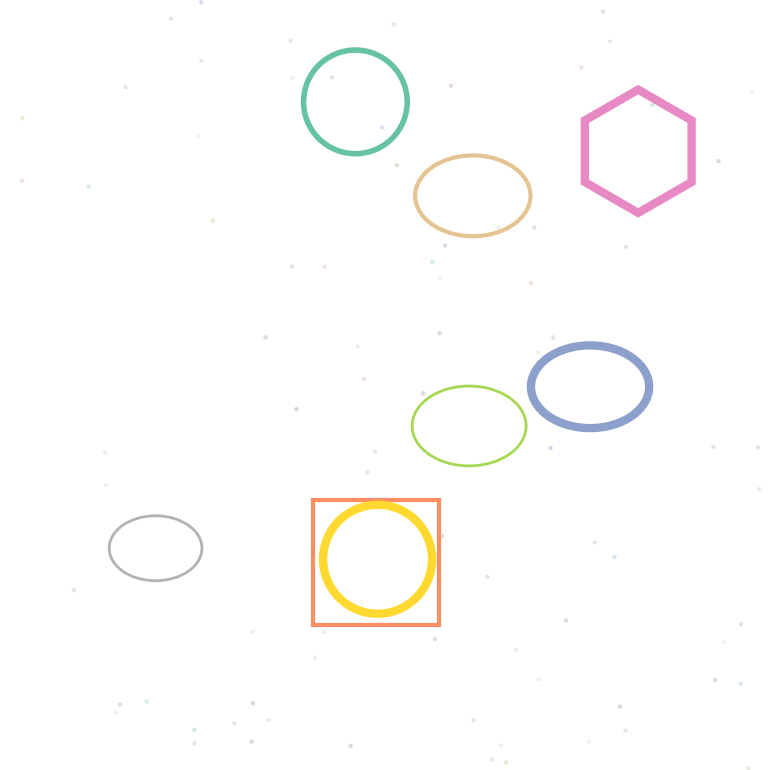[{"shape": "circle", "thickness": 2, "radius": 0.34, "center": [0.462, 0.868]}, {"shape": "square", "thickness": 1.5, "radius": 0.41, "center": [0.488, 0.27]}, {"shape": "oval", "thickness": 3, "radius": 0.38, "center": [0.766, 0.498]}, {"shape": "hexagon", "thickness": 3, "radius": 0.4, "center": [0.829, 0.804]}, {"shape": "oval", "thickness": 1, "radius": 0.37, "center": [0.609, 0.447]}, {"shape": "circle", "thickness": 3, "radius": 0.35, "center": [0.49, 0.274]}, {"shape": "oval", "thickness": 1.5, "radius": 0.37, "center": [0.614, 0.746]}, {"shape": "oval", "thickness": 1, "radius": 0.3, "center": [0.202, 0.288]}]